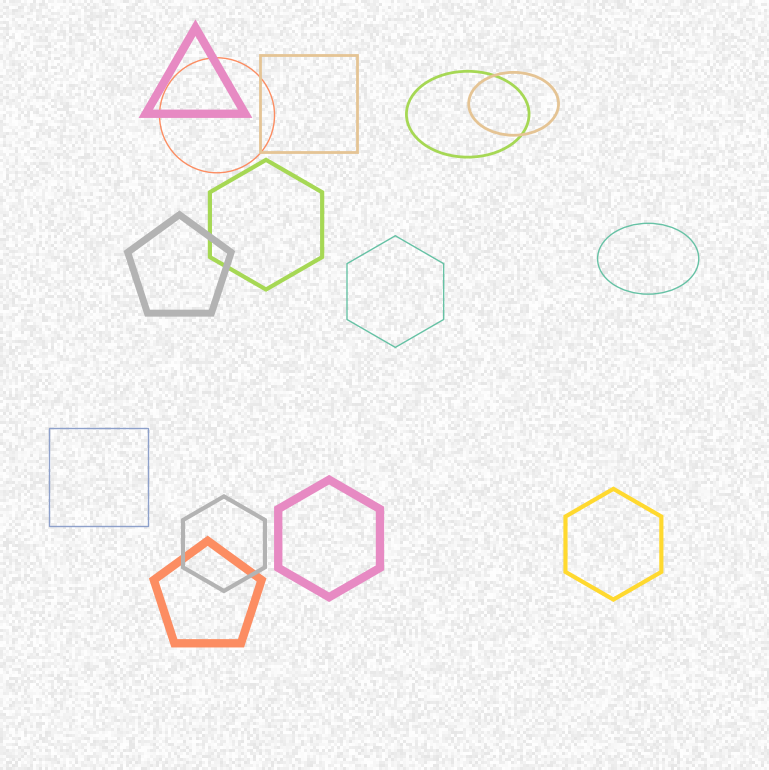[{"shape": "hexagon", "thickness": 0.5, "radius": 0.36, "center": [0.513, 0.621]}, {"shape": "oval", "thickness": 0.5, "radius": 0.33, "center": [0.842, 0.664]}, {"shape": "circle", "thickness": 0.5, "radius": 0.37, "center": [0.282, 0.85]}, {"shape": "pentagon", "thickness": 3, "radius": 0.37, "center": [0.27, 0.224]}, {"shape": "square", "thickness": 0.5, "radius": 0.32, "center": [0.128, 0.381]}, {"shape": "triangle", "thickness": 3, "radius": 0.37, "center": [0.254, 0.89]}, {"shape": "hexagon", "thickness": 3, "radius": 0.38, "center": [0.427, 0.301]}, {"shape": "hexagon", "thickness": 1.5, "radius": 0.42, "center": [0.345, 0.708]}, {"shape": "oval", "thickness": 1, "radius": 0.4, "center": [0.607, 0.852]}, {"shape": "hexagon", "thickness": 1.5, "radius": 0.36, "center": [0.797, 0.293]}, {"shape": "oval", "thickness": 1, "radius": 0.29, "center": [0.667, 0.865]}, {"shape": "square", "thickness": 1, "radius": 0.32, "center": [0.4, 0.865]}, {"shape": "hexagon", "thickness": 1.5, "radius": 0.31, "center": [0.291, 0.294]}, {"shape": "pentagon", "thickness": 2.5, "radius": 0.35, "center": [0.233, 0.65]}]